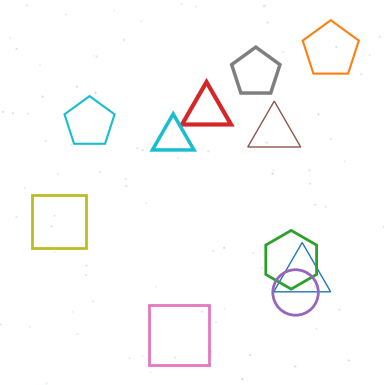[{"shape": "triangle", "thickness": 1, "radius": 0.43, "center": [0.785, 0.285]}, {"shape": "pentagon", "thickness": 1.5, "radius": 0.38, "center": [0.859, 0.871]}, {"shape": "hexagon", "thickness": 2, "radius": 0.38, "center": [0.756, 0.325]}, {"shape": "triangle", "thickness": 3, "radius": 0.37, "center": [0.536, 0.713]}, {"shape": "circle", "thickness": 2, "radius": 0.3, "center": [0.768, 0.24]}, {"shape": "triangle", "thickness": 1, "radius": 0.4, "center": [0.712, 0.658]}, {"shape": "square", "thickness": 2, "radius": 0.39, "center": [0.465, 0.129]}, {"shape": "pentagon", "thickness": 2.5, "radius": 0.33, "center": [0.664, 0.812]}, {"shape": "square", "thickness": 2, "radius": 0.35, "center": [0.153, 0.425]}, {"shape": "pentagon", "thickness": 1.5, "radius": 0.34, "center": [0.233, 0.682]}, {"shape": "triangle", "thickness": 2.5, "radius": 0.31, "center": [0.45, 0.642]}]